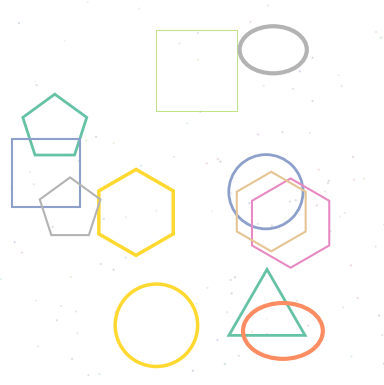[{"shape": "triangle", "thickness": 2, "radius": 0.57, "center": [0.693, 0.186]}, {"shape": "pentagon", "thickness": 2, "radius": 0.44, "center": [0.142, 0.668]}, {"shape": "oval", "thickness": 3, "radius": 0.52, "center": [0.735, 0.14]}, {"shape": "circle", "thickness": 2, "radius": 0.48, "center": [0.691, 0.502]}, {"shape": "square", "thickness": 1.5, "radius": 0.44, "center": [0.12, 0.551]}, {"shape": "hexagon", "thickness": 1.5, "radius": 0.58, "center": [0.755, 0.42]}, {"shape": "square", "thickness": 0.5, "radius": 0.52, "center": [0.511, 0.816]}, {"shape": "circle", "thickness": 2.5, "radius": 0.54, "center": [0.406, 0.155]}, {"shape": "hexagon", "thickness": 2.5, "radius": 0.56, "center": [0.353, 0.448]}, {"shape": "hexagon", "thickness": 1.5, "radius": 0.52, "center": [0.704, 0.45]}, {"shape": "pentagon", "thickness": 1.5, "radius": 0.41, "center": [0.182, 0.456]}, {"shape": "oval", "thickness": 3, "radius": 0.44, "center": [0.71, 0.871]}]